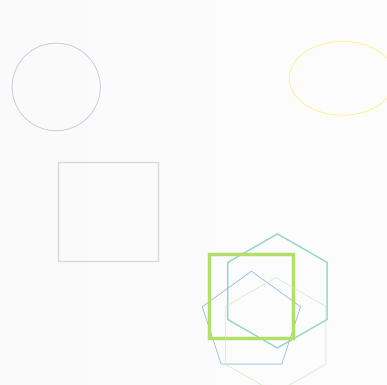[{"shape": "hexagon", "thickness": 1, "radius": 0.74, "center": [0.716, 0.244]}, {"shape": "circle", "thickness": 0.5, "radius": 0.57, "center": [0.145, 0.774]}, {"shape": "pentagon", "thickness": 0.5, "radius": 0.67, "center": [0.649, 0.162]}, {"shape": "square", "thickness": 2.5, "radius": 0.55, "center": [0.648, 0.232]}, {"shape": "square", "thickness": 1, "radius": 0.64, "center": [0.279, 0.451]}, {"shape": "hexagon", "thickness": 0.5, "radius": 0.75, "center": [0.711, 0.129]}, {"shape": "oval", "thickness": 0.5, "radius": 0.68, "center": [0.884, 0.797]}]